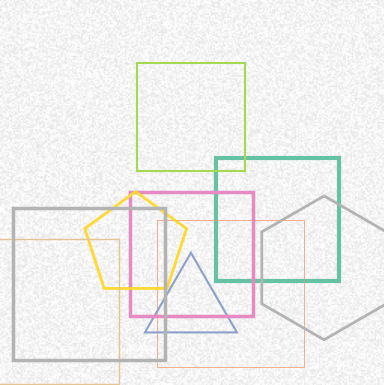[{"shape": "square", "thickness": 3, "radius": 0.8, "center": [0.721, 0.429]}, {"shape": "square", "thickness": 0.5, "radius": 0.95, "center": [0.598, 0.238]}, {"shape": "triangle", "thickness": 1.5, "radius": 0.69, "center": [0.496, 0.206]}, {"shape": "square", "thickness": 2.5, "radius": 0.8, "center": [0.497, 0.34]}, {"shape": "square", "thickness": 1.5, "radius": 0.7, "center": [0.496, 0.697]}, {"shape": "pentagon", "thickness": 2, "radius": 0.69, "center": [0.352, 0.363]}, {"shape": "square", "thickness": 1, "radius": 0.94, "center": [0.121, 0.19]}, {"shape": "square", "thickness": 2.5, "radius": 0.98, "center": [0.231, 0.262]}, {"shape": "hexagon", "thickness": 2, "radius": 0.93, "center": [0.842, 0.304]}]